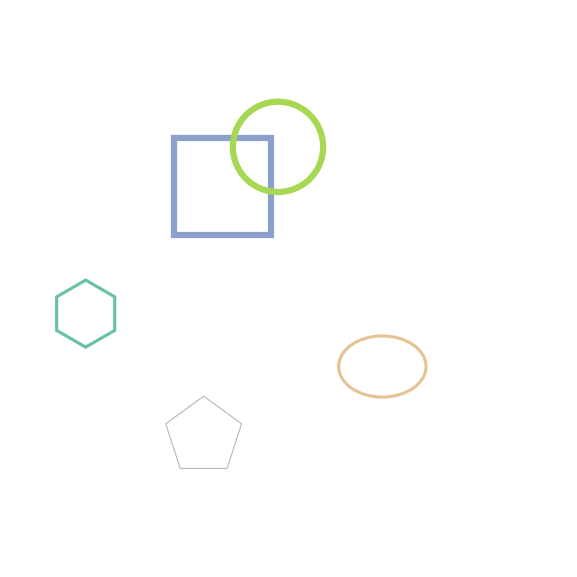[{"shape": "hexagon", "thickness": 1.5, "radius": 0.29, "center": [0.148, 0.456]}, {"shape": "square", "thickness": 3, "radius": 0.42, "center": [0.386, 0.676]}, {"shape": "circle", "thickness": 3, "radius": 0.39, "center": [0.481, 0.745]}, {"shape": "oval", "thickness": 1.5, "radius": 0.38, "center": [0.662, 0.365]}, {"shape": "pentagon", "thickness": 0.5, "radius": 0.35, "center": [0.353, 0.244]}]